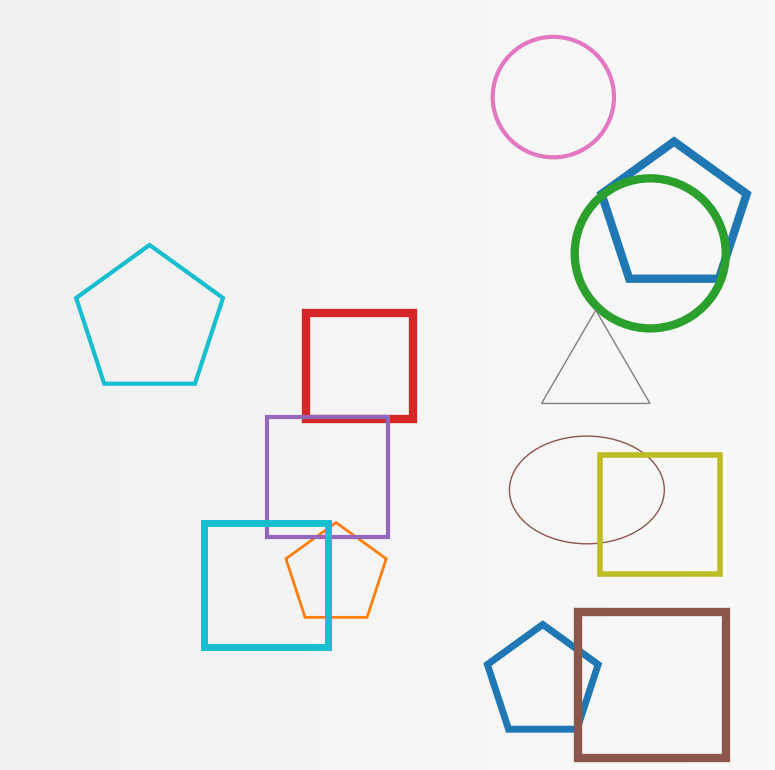[{"shape": "pentagon", "thickness": 2.5, "radius": 0.38, "center": [0.7, 0.114]}, {"shape": "pentagon", "thickness": 3, "radius": 0.49, "center": [0.87, 0.718]}, {"shape": "pentagon", "thickness": 1, "radius": 0.34, "center": [0.434, 0.253]}, {"shape": "circle", "thickness": 3, "radius": 0.49, "center": [0.839, 0.671]}, {"shape": "square", "thickness": 3, "radius": 0.34, "center": [0.464, 0.524]}, {"shape": "square", "thickness": 1.5, "radius": 0.39, "center": [0.422, 0.38]}, {"shape": "square", "thickness": 3, "radius": 0.48, "center": [0.841, 0.11]}, {"shape": "oval", "thickness": 0.5, "radius": 0.5, "center": [0.757, 0.364]}, {"shape": "circle", "thickness": 1.5, "radius": 0.39, "center": [0.714, 0.874]}, {"shape": "triangle", "thickness": 0.5, "radius": 0.4, "center": [0.769, 0.516]}, {"shape": "square", "thickness": 2, "radius": 0.39, "center": [0.851, 0.332]}, {"shape": "pentagon", "thickness": 1.5, "radius": 0.5, "center": [0.193, 0.582]}, {"shape": "square", "thickness": 2.5, "radius": 0.4, "center": [0.344, 0.24]}]